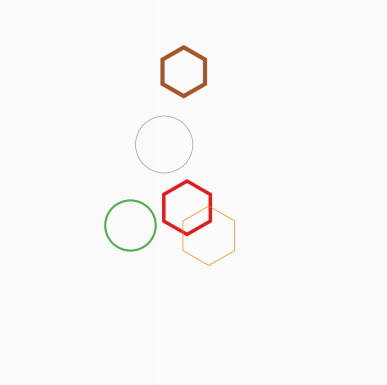[{"shape": "hexagon", "thickness": 2.5, "radius": 0.35, "center": [0.483, 0.46]}, {"shape": "circle", "thickness": 1.5, "radius": 0.33, "center": [0.337, 0.414]}, {"shape": "hexagon", "thickness": 0.5, "radius": 0.39, "center": [0.539, 0.388]}, {"shape": "hexagon", "thickness": 3, "radius": 0.32, "center": [0.474, 0.814]}, {"shape": "circle", "thickness": 0.5, "radius": 0.37, "center": [0.424, 0.625]}]